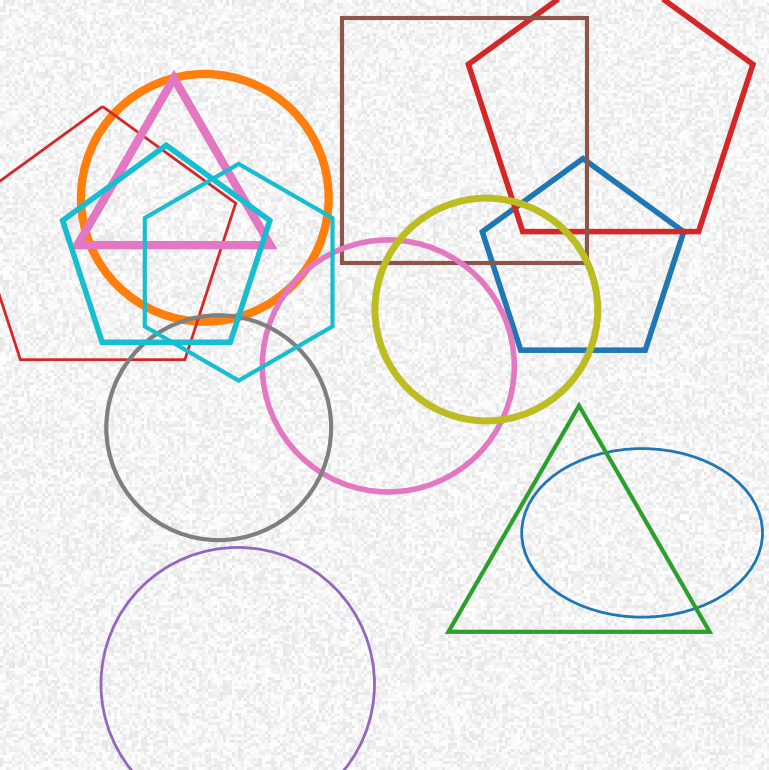[{"shape": "pentagon", "thickness": 2, "radius": 0.69, "center": [0.757, 0.657]}, {"shape": "oval", "thickness": 1, "radius": 0.78, "center": [0.834, 0.308]}, {"shape": "circle", "thickness": 3, "radius": 0.8, "center": [0.266, 0.743]}, {"shape": "triangle", "thickness": 1.5, "radius": 0.98, "center": [0.752, 0.277]}, {"shape": "pentagon", "thickness": 1, "radius": 0.91, "center": [0.133, 0.68]}, {"shape": "pentagon", "thickness": 2, "radius": 0.97, "center": [0.793, 0.856]}, {"shape": "circle", "thickness": 1, "radius": 0.89, "center": [0.309, 0.111]}, {"shape": "square", "thickness": 1.5, "radius": 0.8, "center": [0.603, 0.818]}, {"shape": "circle", "thickness": 2, "radius": 0.82, "center": [0.504, 0.525]}, {"shape": "triangle", "thickness": 3, "radius": 0.72, "center": [0.226, 0.754]}, {"shape": "circle", "thickness": 1.5, "radius": 0.73, "center": [0.284, 0.445]}, {"shape": "circle", "thickness": 2.5, "radius": 0.72, "center": [0.632, 0.598]}, {"shape": "pentagon", "thickness": 2, "radius": 0.71, "center": [0.216, 0.67]}, {"shape": "hexagon", "thickness": 1.5, "radius": 0.7, "center": [0.31, 0.646]}]